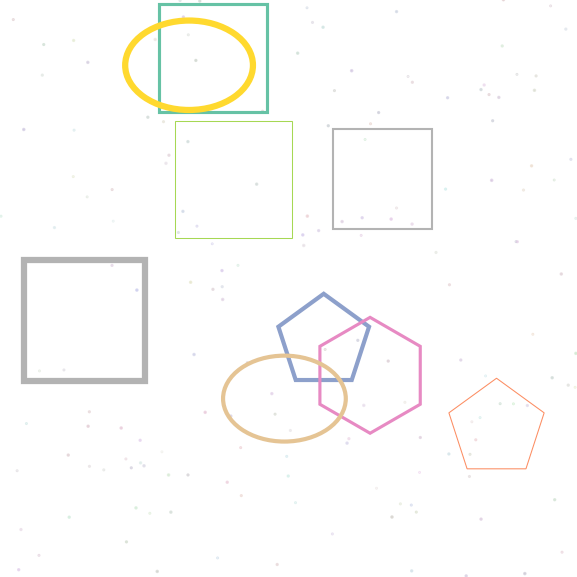[{"shape": "square", "thickness": 1.5, "radius": 0.46, "center": [0.369, 0.898]}, {"shape": "pentagon", "thickness": 0.5, "radius": 0.43, "center": [0.86, 0.257]}, {"shape": "pentagon", "thickness": 2, "radius": 0.41, "center": [0.561, 0.408]}, {"shape": "hexagon", "thickness": 1.5, "radius": 0.5, "center": [0.641, 0.349]}, {"shape": "square", "thickness": 0.5, "radius": 0.51, "center": [0.405, 0.689]}, {"shape": "oval", "thickness": 3, "radius": 0.55, "center": [0.327, 0.886]}, {"shape": "oval", "thickness": 2, "radius": 0.53, "center": [0.493, 0.309]}, {"shape": "square", "thickness": 3, "radius": 0.53, "center": [0.146, 0.444]}, {"shape": "square", "thickness": 1, "radius": 0.43, "center": [0.663, 0.689]}]